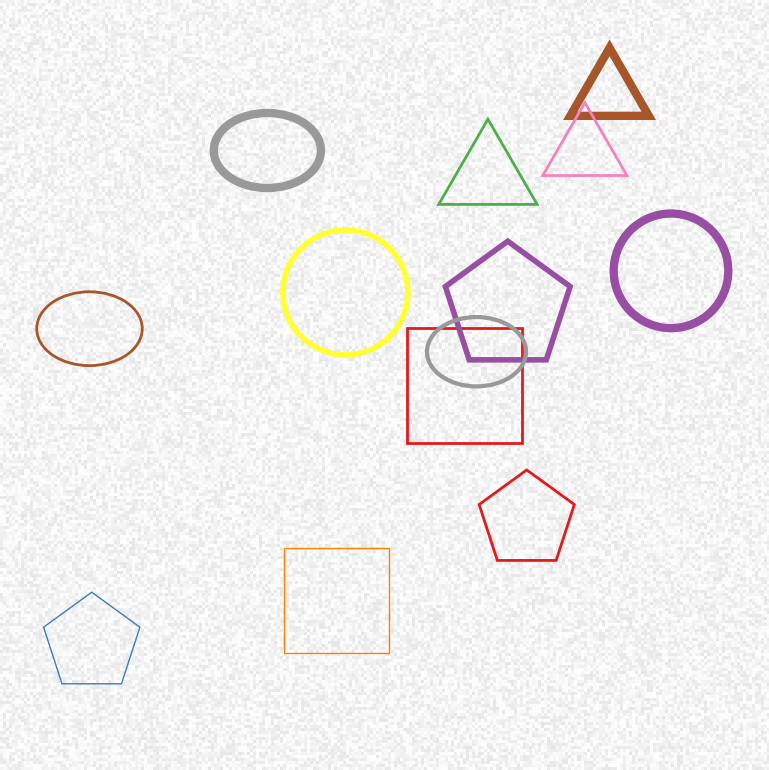[{"shape": "pentagon", "thickness": 1, "radius": 0.32, "center": [0.684, 0.325]}, {"shape": "square", "thickness": 1, "radius": 0.37, "center": [0.603, 0.499]}, {"shape": "pentagon", "thickness": 0.5, "radius": 0.33, "center": [0.119, 0.165]}, {"shape": "triangle", "thickness": 1, "radius": 0.37, "center": [0.634, 0.771]}, {"shape": "circle", "thickness": 3, "radius": 0.37, "center": [0.871, 0.648]}, {"shape": "pentagon", "thickness": 2, "radius": 0.43, "center": [0.659, 0.602]}, {"shape": "square", "thickness": 0.5, "radius": 0.34, "center": [0.437, 0.221]}, {"shape": "circle", "thickness": 2, "radius": 0.41, "center": [0.449, 0.62]}, {"shape": "oval", "thickness": 1, "radius": 0.34, "center": [0.116, 0.573]}, {"shape": "triangle", "thickness": 3, "radius": 0.29, "center": [0.792, 0.879]}, {"shape": "triangle", "thickness": 1, "radius": 0.32, "center": [0.76, 0.804]}, {"shape": "oval", "thickness": 3, "radius": 0.35, "center": [0.347, 0.805]}, {"shape": "oval", "thickness": 1.5, "radius": 0.32, "center": [0.619, 0.543]}]